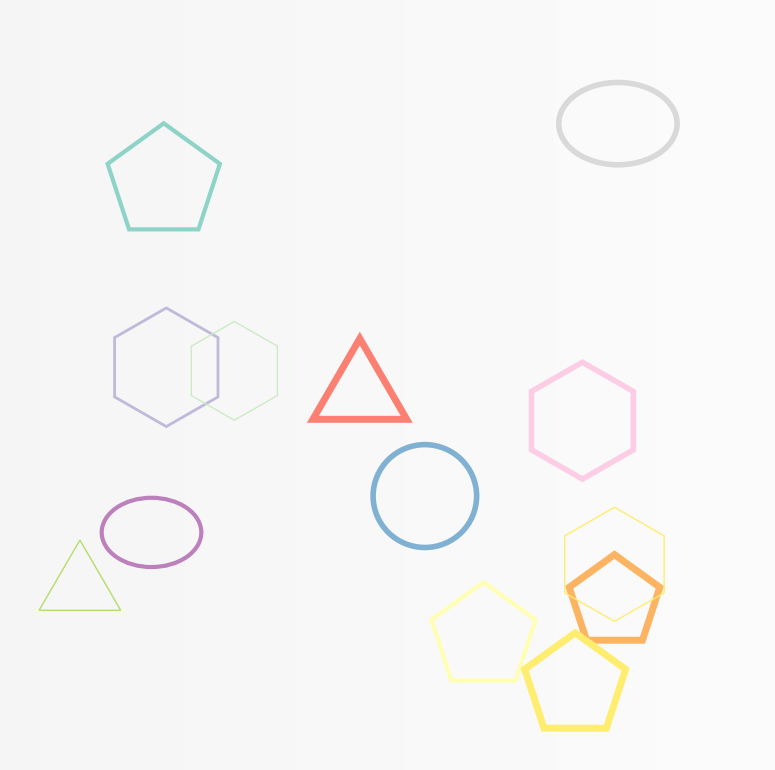[{"shape": "pentagon", "thickness": 1.5, "radius": 0.38, "center": [0.211, 0.764]}, {"shape": "pentagon", "thickness": 1.5, "radius": 0.35, "center": [0.624, 0.173]}, {"shape": "hexagon", "thickness": 1, "radius": 0.39, "center": [0.215, 0.523]}, {"shape": "triangle", "thickness": 2.5, "radius": 0.35, "center": [0.464, 0.49]}, {"shape": "circle", "thickness": 2, "radius": 0.33, "center": [0.548, 0.356]}, {"shape": "pentagon", "thickness": 2.5, "radius": 0.31, "center": [0.793, 0.218]}, {"shape": "triangle", "thickness": 0.5, "radius": 0.3, "center": [0.103, 0.238]}, {"shape": "hexagon", "thickness": 2, "radius": 0.38, "center": [0.752, 0.454]}, {"shape": "oval", "thickness": 2, "radius": 0.38, "center": [0.797, 0.839]}, {"shape": "oval", "thickness": 1.5, "radius": 0.32, "center": [0.195, 0.309]}, {"shape": "hexagon", "thickness": 0.5, "radius": 0.32, "center": [0.302, 0.518]}, {"shape": "hexagon", "thickness": 0.5, "radius": 0.37, "center": [0.793, 0.267]}, {"shape": "pentagon", "thickness": 2.5, "radius": 0.34, "center": [0.742, 0.11]}]